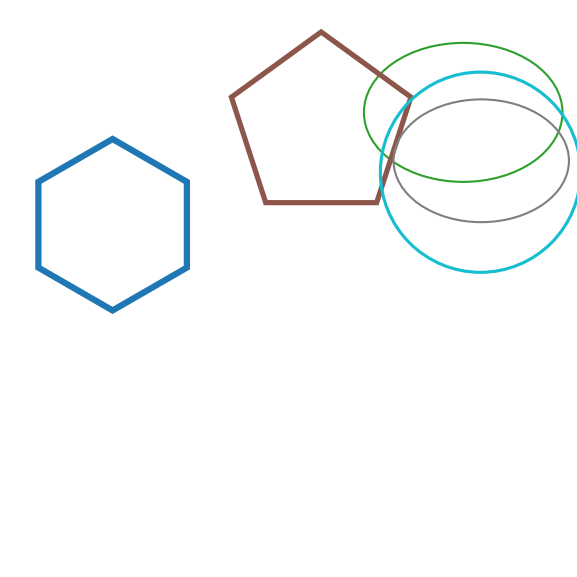[{"shape": "hexagon", "thickness": 3, "radius": 0.74, "center": [0.195, 0.61]}, {"shape": "oval", "thickness": 1, "radius": 0.86, "center": [0.802, 0.805]}, {"shape": "pentagon", "thickness": 2.5, "radius": 0.82, "center": [0.556, 0.78]}, {"shape": "oval", "thickness": 1, "radius": 0.76, "center": [0.833, 0.721]}, {"shape": "circle", "thickness": 1.5, "radius": 0.87, "center": [0.832, 0.701]}]